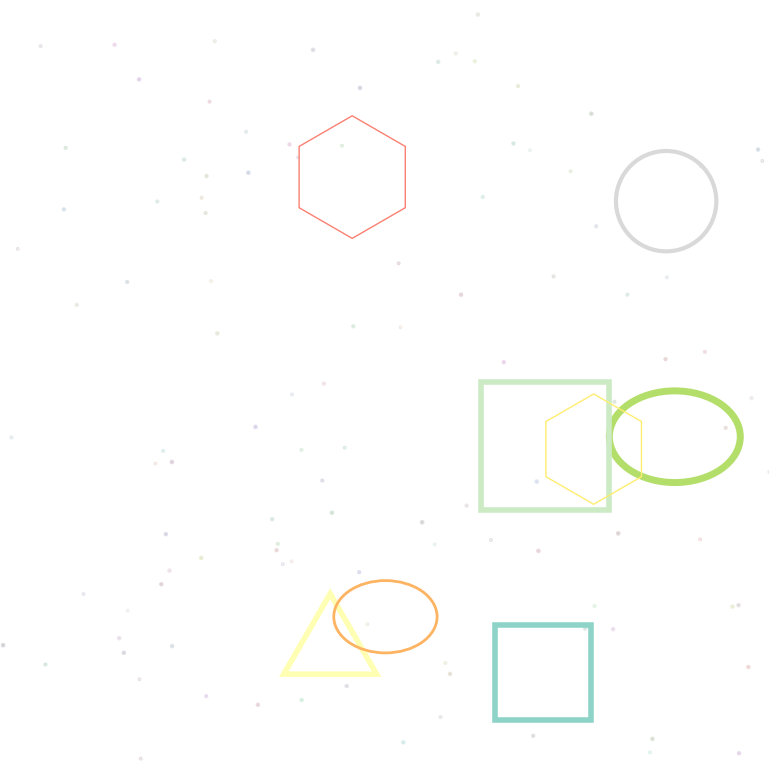[{"shape": "square", "thickness": 2, "radius": 0.31, "center": [0.705, 0.127]}, {"shape": "triangle", "thickness": 2, "radius": 0.35, "center": [0.429, 0.159]}, {"shape": "hexagon", "thickness": 0.5, "radius": 0.4, "center": [0.457, 0.77]}, {"shape": "oval", "thickness": 1, "radius": 0.34, "center": [0.501, 0.199]}, {"shape": "oval", "thickness": 2.5, "radius": 0.43, "center": [0.876, 0.433]}, {"shape": "circle", "thickness": 1.5, "radius": 0.33, "center": [0.865, 0.739]}, {"shape": "square", "thickness": 2, "radius": 0.42, "center": [0.708, 0.421]}, {"shape": "hexagon", "thickness": 0.5, "radius": 0.36, "center": [0.771, 0.417]}]